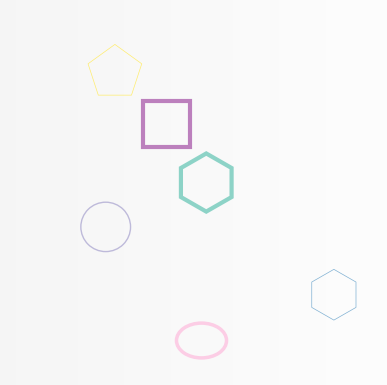[{"shape": "hexagon", "thickness": 3, "radius": 0.38, "center": [0.532, 0.526]}, {"shape": "circle", "thickness": 1, "radius": 0.32, "center": [0.273, 0.411]}, {"shape": "hexagon", "thickness": 0.5, "radius": 0.33, "center": [0.862, 0.234]}, {"shape": "oval", "thickness": 2.5, "radius": 0.32, "center": [0.52, 0.116]}, {"shape": "square", "thickness": 3, "radius": 0.3, "center": [0.43, 0.678]}, {"shape": "pentagon", "thickness": 0.5, "radius": 0.36, "center": [0.296, 0.812]}]